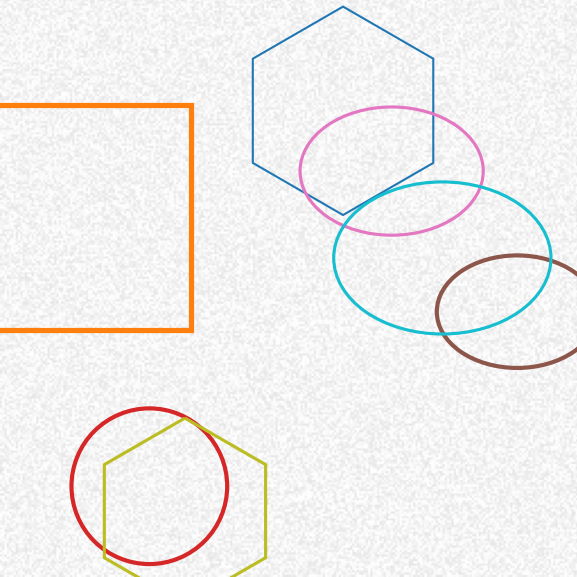[{"shape": "hexagon", "thickness": 1, "radius": 0.9, "center": [0.594, 0.807]}, {"shape": "square", "thickness": 2.5, "radius": 0.97, "center": [0.136, 0.622]}, {"shape": "circle", "thickness": 2, "radius": 0.67, "center": [0.259, 0.157]}, {"shape": "oval", "thickness": 2, "radius": 0.7, "center": [0.896, 0.459]}, {"shape": "oval", "thickness": 1.5, "radius": 0.79, "center": [0.678, 0.703]}, {"shape": "hexagon", "thickness": 1.5, "radius": 0.81, "center": [0.32, 0.114]}, {"shape": "oval", "thickness": 1.5, "radius": 0.94, "center": [0.766, 0.552]}]